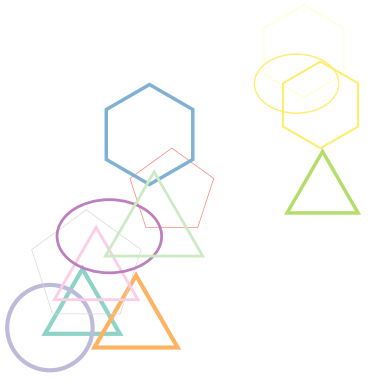[{"shape": "triangle", "thickness": 3, "radius": 0.56, "center": [0.214, 0.189]}, {"shape": "hexagon", "thickness": 0.5, "radius": 0.6, "center": [0.789, 0.867]}, {"shape": "circle", "thickness": 3, "radius": 0.55, "center": [0.13, 0.149]}, {"shape": "pentagon", "thickness": 0.5, "radius": 0.57, "center": [0.446, 0.501]}, {"shape": "hexagon", "thickness": 2.5, "radius": 0.65, "center": [0.388, 0.651]}, {"shape": "triangle", "thickness": 3, "radius": 0.62, "center": [0.353, 0.16]}, {"shape": "triangle", "thickness": 2.5, "radius": 0.53, "center": [0.838, 0.5]}, {"shape": "triangle", "thickness": 2, "radius": 0.63, "center": [0.25, 0.284]}, {"shape": "pentagon", "thickness": 0.5, "radius": 0.75, "center": [0.224, 0.306]}, {"shape": "oval", "thickness": 2, "radius": 0.68, "center": [0.284, 0.386]}, {"shape": "triangle", "thickness": 2, "radius": 0.73, "center": [0.4, 0.408]}, {"shape": "oval", "thickness": 1, "radius": 0.55, "center": [0.77, 0.783]}, {"shape": "hexagon", "thickness": 1.5, "radius": 0.56, "center": [0.833, 0.728]}]